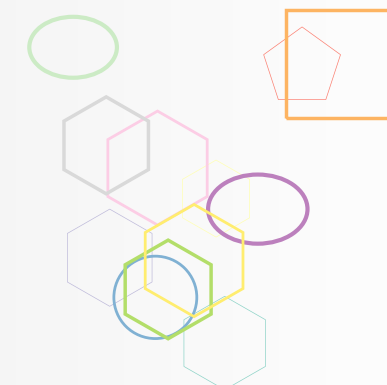[{"shape": "hexagon", "thickness": 0.5, "radius": 0.61, "center": [0.58, 0.109]}, {"shape": "hexagon", "thickness": 0.5, "radius": 0.5, "center": [0.558, 0.484]}, {"shape": "hexagon", "thickness": 0.5, "radius": 0.63, "center": [0.283, 0.331]}, {"shape": "pentagon", "thickness": 0.5, "radius": 0.52, "center": [0.78, 0.826]}, {"shape": "circle", "thickness": 2, "radius": 0.54, "center": [0.401, 0.228]}, {"shape": "square", "thickness": 2.5, "radius": 0.71, "center": [0.88, 0.834]}, {"shape": "hexagon", "thickness": 2.5, "radius": 0.64, "center": [0.434, 0.248]}, {"shape": "hexagon", "thickness": 2, "radius": 0.74, "center": [0.407, 0.563]}, {"shape": "hexagon", "thickness": 2.5, "radius": 0.63, "center": [0.274, 0.622]}, {"shape": "oval", "thickness": 3, "radius": 0.64, "center": [0.665, 0.457]}, {"shape": "oval", "thickness": 3, "radius": 0.57, "center": [0.189, 0.877]}, {"shape": "hexagon", "thickness": 2, "radius": 0.73, "center": [0.501, 0.323]}]